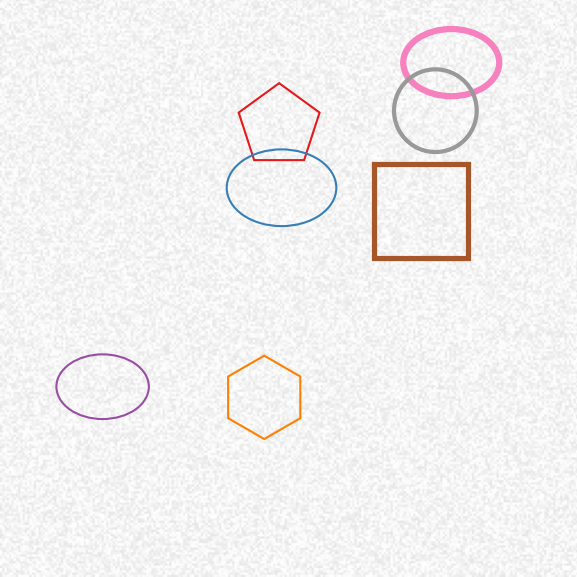[{"shape": "pentagon", "thickness": 1, "radius": 0.37, "center": [0.483, 0.781]}, {"shape": "oval", "thickness": 1, "radius": 0.47, "center": [0.487, 0.674]}, {"shape": "oval", "thickness": 1, "radius": 0.4, "center": [0.178, 0.33]}, {"shape": "hexagon", "thickness": 1, "radius": 0.36, "center": [0.458, 0.311]}, {"shape": "square", "thickness": 2.5, "radius": 0.41, "center": [0.729, 0.634]}, {"shape": "oval", "thickness": 3, "radius": 0.42, "center": [0.781, 0.891]}, {"shape": "circle", "thickness": 2, "radius": 0.36, "center": [0.754, 0.807]}]